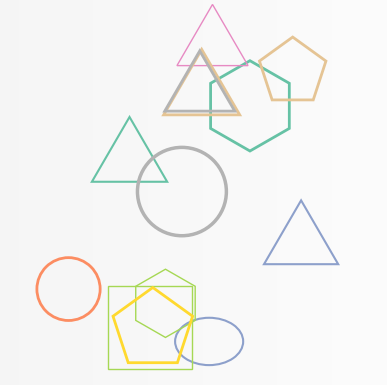[{"shape": "triangle", "thickness": 1.5, "radius": 0.56, "center": [0.334, 0.584]}, {"shape": "hexagon", "thickness": 2, "radius": 0.59, "center": [0.645, 0.725]}, {"shape": "circle", "thickness": 2, "radius": 0.41, "center": [0.177, 0.249]}, {"shape": "oval", "thickness": 1.5, "radius": 0.44, "center": [0.54, 0.113]}, {"shape": "triangle", "thickness": 1.5, "radius": 0.55, "center": [0.777, 0.369]}, {"shape": "triangle", "thickness": 1, "radius": 0.53, "center": [0.548, 0.883]}, {"shape": "square", "thickness": 1, "radius": 0.54, "center": [0.387, 0.15]}, {"shape": "hexagon", "thickness": 1, "radius": 0.44, "center": [0.427, 0.212]}, {"shape": "pentagon", "thickness": 2, "radius": 0.54, "center": [0.394, 0.145]}, {"shape": "pentagon", "thickness": 2, "radius": 0.45, "center": [0.755, 0.813]}, {"shape": "triangle", "thickness": 2, "radius": 0.57, "center": [0.52, 0.758]}, {"shape": "circle", "thickness": 2.5, "radius": 0.57, "center": [0.469, 0.502]}, {"shape": "triangle", "thickness": 2, "radius": 0.52, "center": [0.516, 0.764]}]